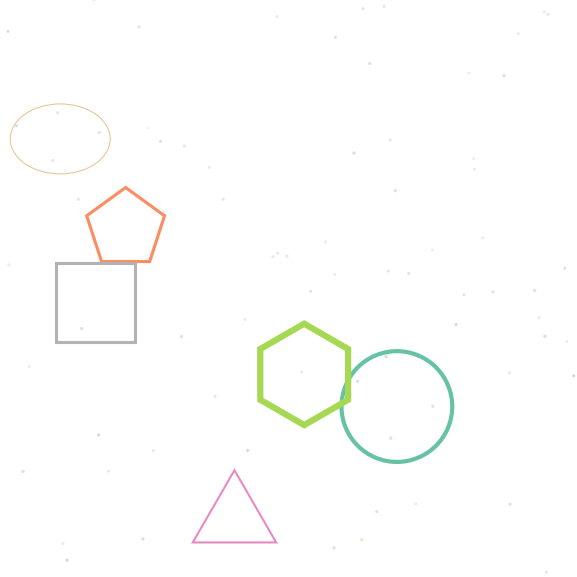[{"shape": "circle", "thickness": 2, "radius": 0.48, "center": [0.687, 0.295]}, {"shape": "pentagon", "thickness": 1.5, "radius": 0.35, "center": [0.218, 0.604]}, {"shape": "triangle", "thickness": 1, "radius": 0.42, "center": [0.406, 0.102]}, {"shape": "hexagon", "thickness": 3, "radius": 0.44, "center": [0.527, 0.351]}, {"shape": "oval", "thickness": 0.5, "radius": 0.43, "center": [0.104, 0.759]}, {"shape": "square", "thickness": 1.5, "radius": 0.34, "center": [0.166, 0.475]}]